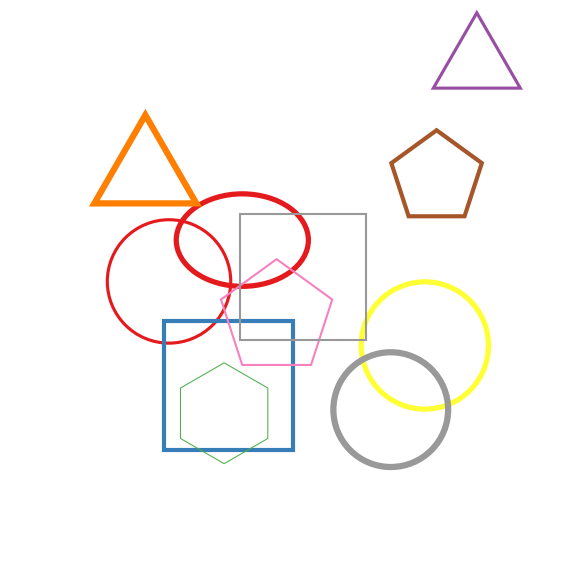[{"shape": "circle", "thickness": 1.5, "radius": 0.53, "center": [0.293, 0.512]}, {"shape": "oval", "thickness": 2.5, "radius": 0.57, "center": [0.42, 0.583]}, {"shape": "square", "thickness": 2, "radius": 0.56, "center": [0.396, 0.332]}, {"shape": "hexagon", "thickness": 0.5, "radius": 0.44, "center": [0.388, 0.284]}, {"shape": "triangle", "thickness": 1.5, "radius": 0.43, "center": [0.826, 0.89]}, {"shape": "triangle", "thickness": 3, "radius": 0.51, "center": [0.252, 0.698]}, {"shape": "circle", "thickness": 2.5, "radius": 0.55, "center": [0.736, 0.401]}, {"shape": "pentagon", "thickness": 2, "radius": 0.41, "center": [0.756, 0.691]}, {"shape": "pentagon", "thickness": 1, "radius": 0.51, "center": [0.479, 0.449]}, {"shape": "square", "thickness": 1, "radius": 0.55, "center": [0.525, 0.519]}, {"shape": "circle", "thickness": 3, "radius": 0.5, "center": [0.677, 0.29]}]